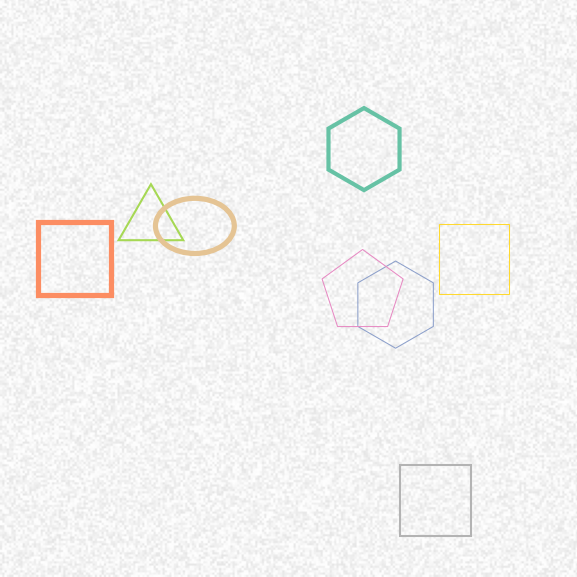[{"shape": "hexagon", "thickness": 2, "radius": 0.36, "center": [0.63, 0.741]}, {"shape": "square", "thickness": 2.5, "radius": 0.31, "center": [0.129, 0.552]}, {"shape": "hexagon", "thickness": 0.5, "radius": 0.38, "center": [0.685, 0.472]}, {"shape": "pentagon", "thickness": 0.5, "radius": 0.37, "center": [0.628, 0.493]}, {"shape": "triangle", "thickness": 1, "radius": 0.32, "center": [0.261, 0.616]}, {"shape": "square", "thickness": 0.5, "radius": 0.3, "center": [0.821, 0.551]}, {"shape": "oval", "thickness": 2.5, "radius": 0.34, "center": [0.337, 0.608]}, {"shape": "square", "thickness": 1, "radius": 0.31, "center": [0.754, 0.132]}]